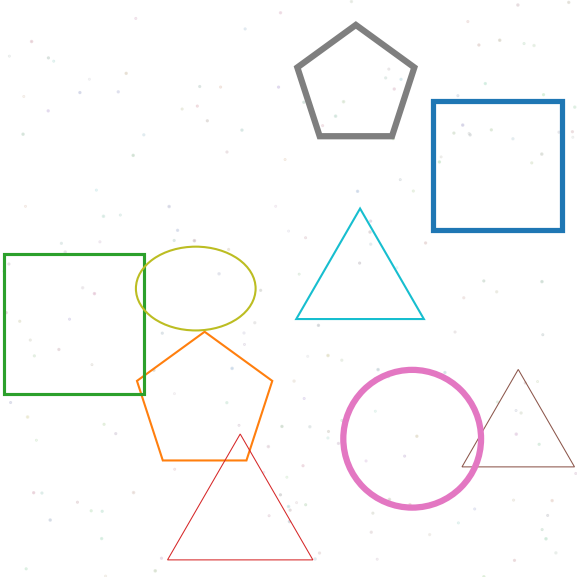[{"shape": "square", "thickness": 2.5, "radius": 0.56, "center": [0.861, 0.713]}, {"shape": "pentagon", "thickness": 1, "radius": 0.62, "center": [0.354, 0.301]}, {"shape": "square", "thickness": 1.5, "radius": 0.6, "center": [0.128, 0.438]}, {"shape": "triangle", "thickness": 0.5, "radius": 0.73, "center": [0.416, 0.102]}, {"shape": "triangle", "thickness": 0.5, "radius": 0.56, "center": [0.897, 0.247]}, {"shape": "circle", "thickness": 3, "radius": 0.6, "center": [0.714, 0.239]}, {"shape": "pentagon", "thickness": 3, "radius": 0.53, "center": [0.616, 0.849]}, {"shape": "oval", "thickness": 1, "radius": 0.52, "center": [0.339, 0.499]}, {"shape": "triangle", "thickness": 1, "radius": 0.64, "center": [0.624, 0.51]}]